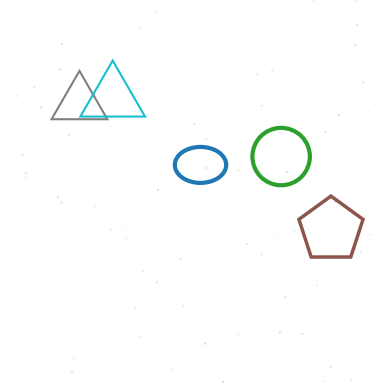[{"shape": "oval", "thickness": 3, "radius": 0.33, "center": [0.521, 0.572]}, {"shape": "circle", "thickness": 3, "radius": 0.37, "center": [0.73, 0.593]}, {"shape": "pentagon", "thickness": 2.5, "radius": 0.44, "center": [0.86, 0.403]}, {"shape": "triangle", "thickness": 1.5, "radius": 0.42, "center": [0.206, 0.732]}, {"shape": "triangle", "thickness": 1.5, "radius": 0.48, "center": [0.293, 0.746]}]